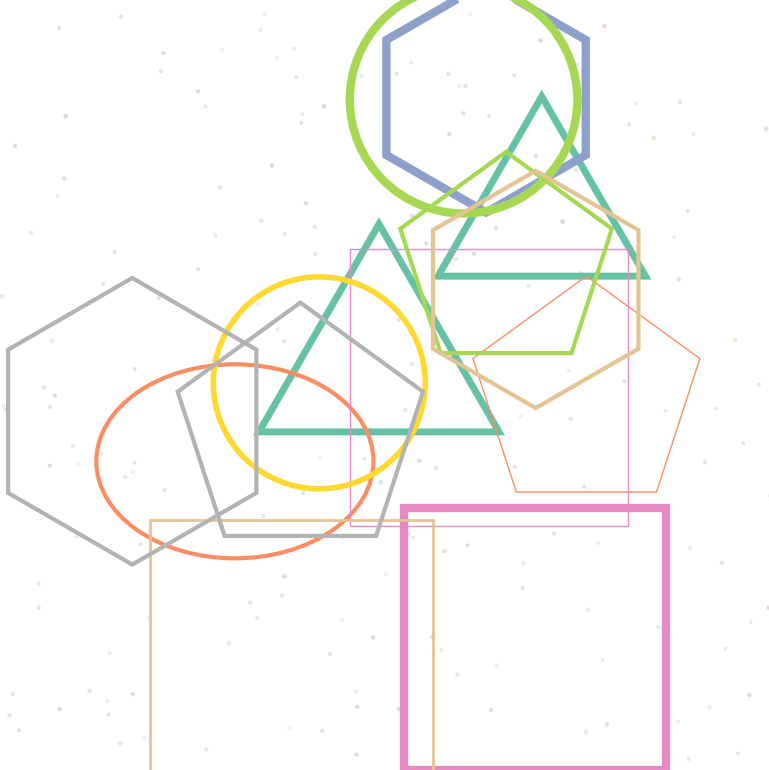[{"shape": "triangle", "thickness": 2.5, "radius": 0.78, "center": [0.704, 0.719]}, {"shape": "triangle", "thickness": 2.5, "radius": 0.9, "center": [0.492, 0.529]}, {"shape": "pentagon", "thickness": 0.5, "radius": 0.77, "center": [0.762, 0.486]}, {"shape": "oval", "thickness": 1.5, "radius": 0.9, "center": [0.305, 0.401]}, {"shape": "hexagon", "thickness": 3, "radius": 0.75, "center": [0.631, 0.873]}, {"shape": "square", "thickness": 3, "radius": 0.85, "center": [0.695, 0.17]}, {"shape": "square", "thickness": 0.5, "radius": 0.9, "center": [0.635, 0.496]}, {"shape": "circle", "thickness": 3, "radius": 0.74, "center": [0.602, 0.871]}, {"shape": "pentagon", "thickness": 1.5, "radius": 0.72, "center": [0.657, 0.658]}, {"shape": "circle", "thickness": 2, "radius": 0.69, "center": [0.415, 0.503]}, {"shape": "square", "thickness": 1, "radius": 0.92, "center": [0.378, 0.14]}, {"shape": "hexagon", "thickness": 1.5, "radius": 0.77, "center": [0.696, 0.624]}, {"shape": "pentagon", "thickness": 1.5, "radius": 0.84, "center": [0.39, 0.44]}, {"shape": "hexagon", "thickness": 1.5, "radius": 0.93, "center": [0.172, 0.453]}]